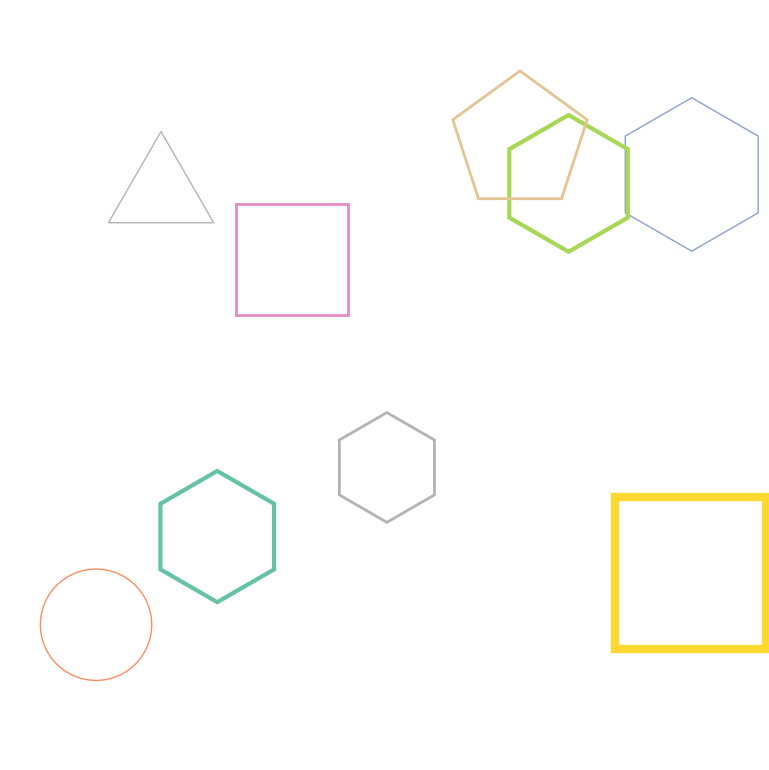[{"shape": "hexagon", "thickness": 1.5, "radius": 0.43, "center": [0.282, 0.303]}, {"shape": "circle", "thickness": 0.5, "radius": 0.36, "center": [0.125, 0.189]}, {"shape": "hexagon", "thickness": 0.5, "radius": 0.5, "center": [0.898, 0.773]}, {"shape": "square", "thickness": 1, "radius": 0.36, "center": [0.379, 0.663]}, {"shape": "hexagon", "thickness": 1.5, "radius": 0.44, "center": [0.738, 0.762]}, {"shape": "square", "thickness": 3, "radius": 0.49, "center": [0.897, 0.256]}, {"shape": "pentagon", "thickness": 1, "radius": 0.46, "center": [0.675, 0.816]}, {"shape": "triangle", "thickness": 0.5, "radius": 0.39, "center": [0.209, 0.75]}, {"shape": "hexagon", "thickness": 1, "radius": 0.36, "center": [0.502, 0.393]}]